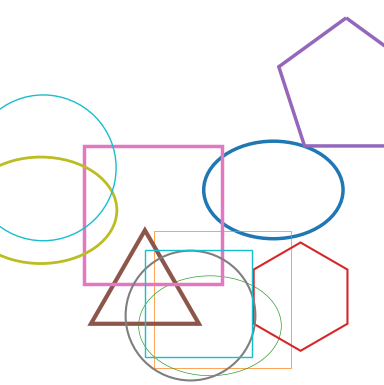[{"shape": "oval", "thickness": 2.5, "radius": 0.9, "center": [0.71, 0.507]}, {"shape": "square", "thickness": 0.5, "radius": 0.89, "center": [0.578, 0.221]}, {"shape": "oval", "thickness": 0.5, "radius": 0.93, "center": [0.545, 0.154]}, {"shape": "hexagon", "thickness": 1.5, "radius": 0.7, "center": [0.781, 0.229]}, {"shape": "pentagon", "thickness": 2.5, "radius": 0.92, "center": [0.899, 0.77]}, {"shape": "triangle", "thickness": 3, "radius": 0.81, "center": [0.376, 0.24]}, {"shape": "square", "thickness": 2.5, "radius": 0.9, "center": [0.398, 0.441]}, {"shape": "circle", "thickness": 1.5, "radius": 0.84, "center": [0.495, 0.18]}, {"shape": "oval", "thickness": 2, "radius": 0.99, "center": [0.106, 0.454]}, {"shape": "square", "thickness": 1, "radius": 0.7, "center": [0.516, 0.212]}, {"shape": "circle", "thickness": 1, "radius": 0.95, "center": [0.112, 0.564]}]